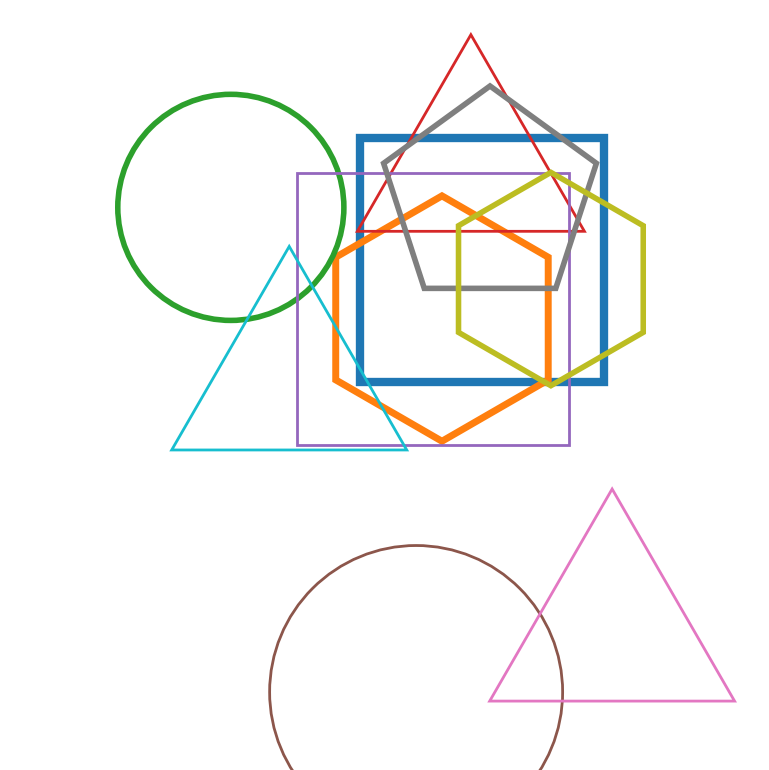[{"shape": "square", "thickness": 3, "radius": 0.79, "center": [0.625, 0.663]}, {"shape": "hexagon", "thickness": 2.5, "radius": 0.8, "center": [0.574, 0.586]}, {"shape": "circle", "thickness": 2, "radius": 0.73, "center": [0.3, 0.731]}, {"shape": "triangle", "thickness": 1, "radius": 0.85, "center": [0.612, 0.785]}, {"shape": "square", "thickness": 1, "radius": 0.88, "center": [0.562, 0.599]}, {"shape": "circle", "thickness": 1, "radius": 0.95, "center": [0.54, 0.101]}, {"shape": "triangle", "thickness": 1, "radius": 0.92, "center": [0.795, 0.181]}, {"shape": "pentagon", "thickness": 2, "radius": 0.73, "center": [0.636, 0.743]}, {"shape": "hexagon", "thickness": 2, "radius": 0.69, "center": [0.715, 0.638]}, {"shape": "triangle", "thickness": 1, "radius": 0.88, "center": [0.376, 0.504]}]